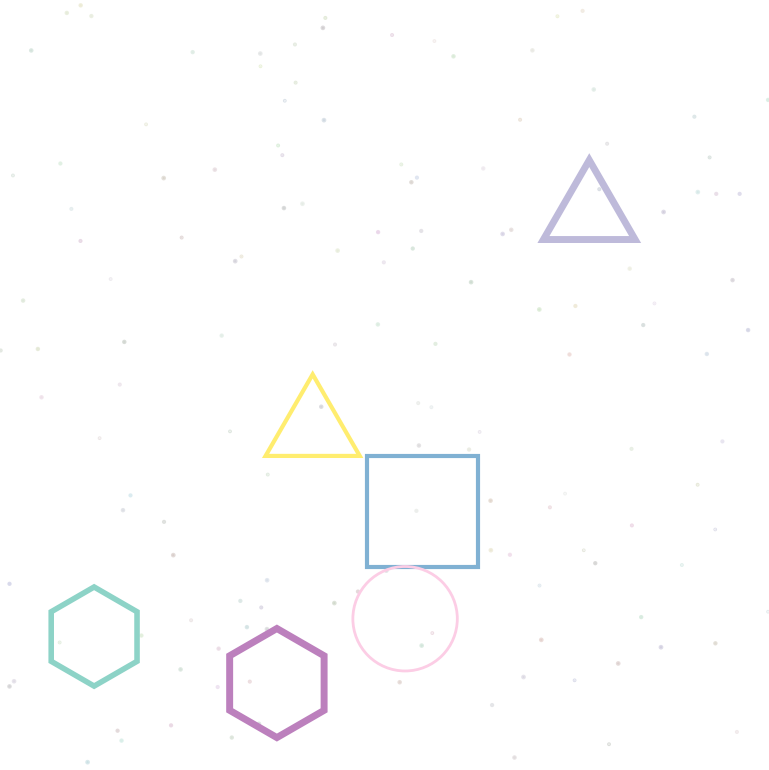[{"shape": "hexagon", "thickness": 2, "radius": 0.32, "center": [0.122, 0.173]}, {"shape": "triangle", "thickness": 2.5, "radius": 0.34, "center": [0.765, 0.723]}, {"shape": "square", "thickness": 1.5, "radius": 0.36, "center": [0.549, 0.336]}, {"shape": "circle", "thickness": 1, "radius": 0.34, "center": [0.526, 0.196]}, {"shape": "hexagon", "thickness": 2.5, "radius": 0.35, "center": [0.36, 0.113]}, {"shape": "triangle", "thickness": 1.5, "radius": 0.35, "center": [0.406, 0.443]}]